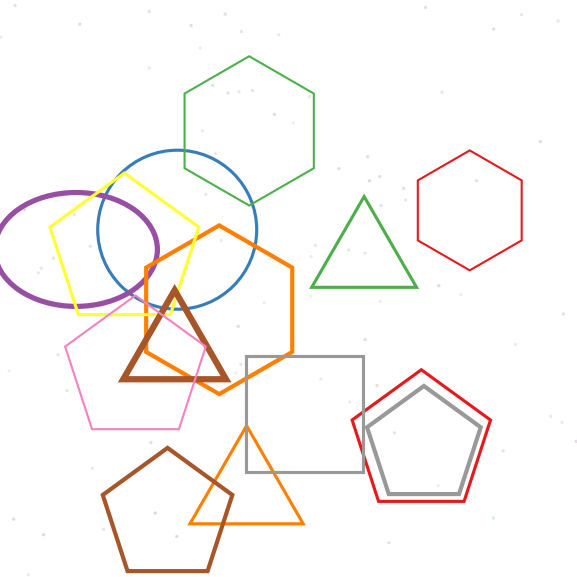[{"shape": "pentagon", "thickness": 1.5, "radius": 0.63, "center": [0.73, 0.233]}, {"shape": "hexagon", "thickness": 1, "radius": 0.52, "center": [0.813, 0.635]}, {"shape": "circle", "thickness": 1.5, "radius": 0.69, "center": [0.307, 0.601]}, {"shape": "hexagon", "thickness": 1, "radius": 0.65, "center": [0.432, 0.772]}, {"shape": "triangle", "thickness": 1.5, "radius": 0.52, "center": [0.631, 0.554]}, {"shape": "oval", "thickness": 2.5, "radius": 0.7, "center": [0.132, 0.567]}, {"shape": "triangle", "thickness": 1.5, "radius": 0.57, "center": [0.427, 0.149]}, {"shape": "hexagon", "thickness": 2, "radius": 0.73, "center": [0.38, 0.463]}, {"shape": "pentagon", "thickness": 1.5, "radius": 0.68, "center": [0.215, 0.564]}, {"shape": "pentagon", "thickness": 2, "radius": 0.59, "center": [0.29, 0.106]}, {"shape": "triangle", "thickness": 3, "radius": 0.51, "center": [0.302, 0.394]}, {"shape": "pentagon", "thickness": 1, "radius": 0.64, "center": [0.235, 0.36]}, {"shape": "pentagon", "thickness": 2, "radius": 0.52, "center": [0.734, 0.227]}, {"shape": "square", "thickness": 1.5, "radius": 0.5, "center": [0.527, 0.283]}]